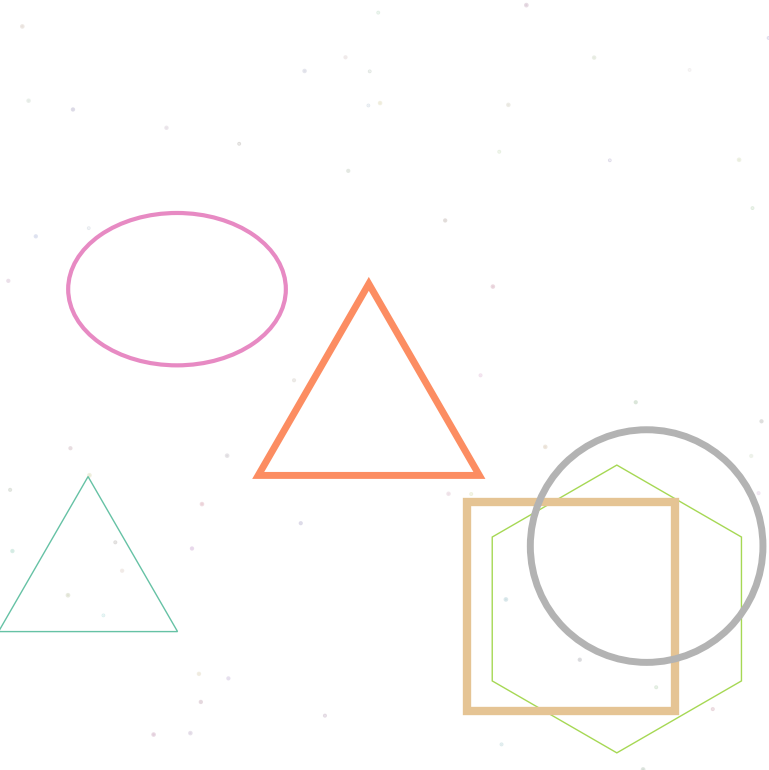[{"shape": "triangle", "thickness": 0.5, "radius": 0.67, "center": [0.114, 0.247]}, {"shape": "triangle", "thickness": 2.5, "radius": 0.83, "center": [0.479, 0.466]}, {"shape": "oval", "thickness": 1.5, "radius": 0.71, "center": [0.23, 0.624]}, {"shape": "hexagon", "thickness": 0.5, "radius": 0.93, "center": [0.801, 0.209]}, {"shape": "square", "thickness": 3, "radius": 0.68, "center": [0.742, 0.212]}, {"shape": "circle", "thickness": 2.5, "radius": 0.76, "center": [0.84, 0.291]}]